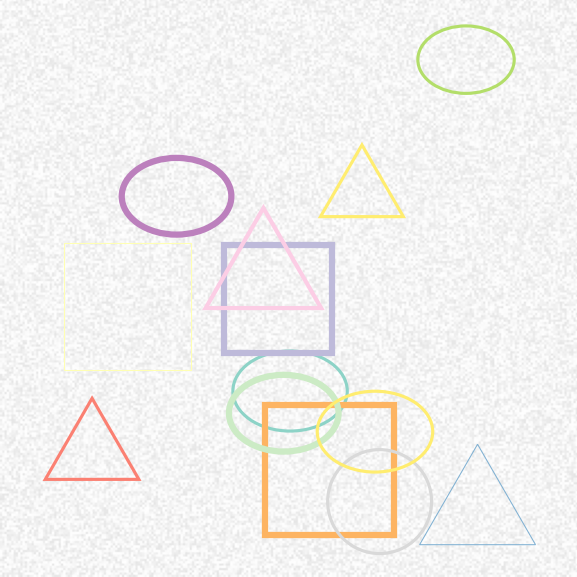[{"shape": "oval", "thickness": 1.5, "radius": 0.5, "center": [0.502, 0.322]}, {"shape": "square", "thickness": 0.5, "radius": 0.55, "center": [0.22, 0.468]}, {"shape": "square", "thickness": 3, "radius": 0.47, "center": [0.481, 0.481]}, {"shape": "triangle", "thickness": 1.5, "radius": 0.47, "center": [0.159, 0.216]}, {"shape": "triangle", "thickness": 0.5, "radius": 0.58, "center": [0.827, 0.114]}, {"shape": "square", "thickness": 3, "radius": 0.56, "center": [0.571, 0.185]}, {"shape": "oval", "thickness": 1.5, "radius": 0.42, "center": [0.807, 0.896]}, {"shape": "triangle", "thickness": 2, "radius": 0.58, "center": [0.456, 0.523]}, {"shape": "circle", "thickness": 1.5, "radius": 0.45, "center": [0.657, 0.131]}, {"shape": "oval", "thickness": 3, "radius": 0.47, "center": [0.306, 0.659]}, {"shape": "oval", "thickness": 3, "radius": 0.47, "center": [0.491, 0.284]}, {"shape": "oval", "thickness": 1.5, "radius": 0.5, "center": [0.649, 0.252]}, {"shape": "triangle", "thickness": 1.5, "radius": 0.41, "center": [0.627, 0.665]}]